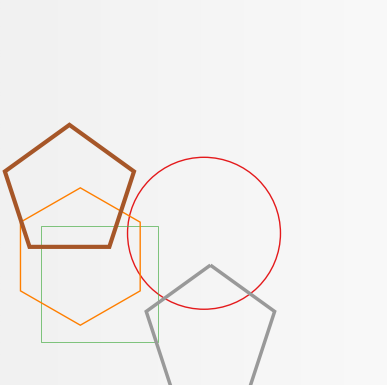[{"shape": "circle", "thickness": 1, "radius": 0.99, "center": [0.526, 0.394]}, {"shape": "square", "thickness": 0.5, "radius": 0.76, "center": [0.257, 0.263]}, {"shape": "hexagon", "thickness": 1, "radius": 0.89, "center": [0.207, 0.334]}, {"shape": "pentagon", "thickness": 3, "radius": 0.88, "center": [0.179, 0.501]}, {"shape": "pentagon", "thickness": 2.5, "radius": 0.87, "center": [0.543, 0.137]}]